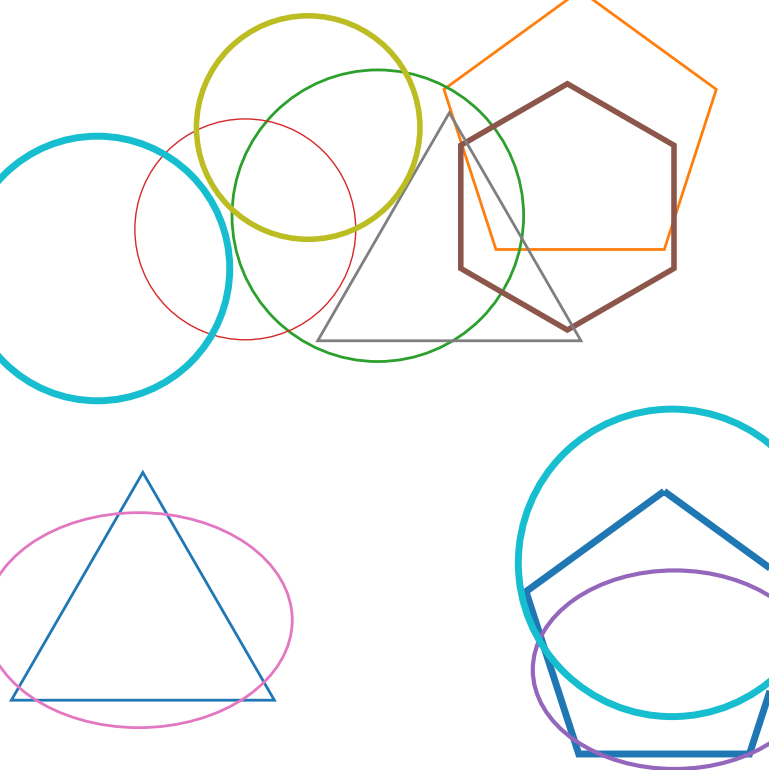[{"shape": "pentagon", "thickness": 2.5, "radius": 0.94, "center": [0.862, 0.173]}, {"shape": "triangle", "thickness": 1, "radius": 0.99, "center": [0.186, 0.189]}, {"shape": "pentagon", "thickness": 1, "radius": 0.93, "center": [0.753, 0.826]}, {"shape": "circle", "thickness": 1, "radius": 0.95, "center": [0.491, 0.72]}, {"shape": "circle", "thickness": 0.5, "radius": 0.72, "center": [0.319, 0.702]}, {"shape": "oval", "thickness": 1.5, "radius": 0.92, "center": [0.876, 0.13]}, {"shape": "hexagon", "thickness": 2, "radius": 0.8, "center": [0.737, 0.731]}, {"shape": "oval", "thickness": 1, "radius": 1.0, "center": [0.18, 0.195]}, {"shape": "triangle", "thickness": 1, "radius": 0.99, "center": [0.584, 0.656]}, {"shape": "circle", "thickness": 2, "radius": 0.73, "center": [0.4, 0.834]}, {"shape": "circle", "thickness": 2.5, "radius": 0.86, "center": [0.127, 0.651]}, {"shape": "circle", "thickness": 2.5, "radius": 1.0, "center": [0.873, 0.269]}]